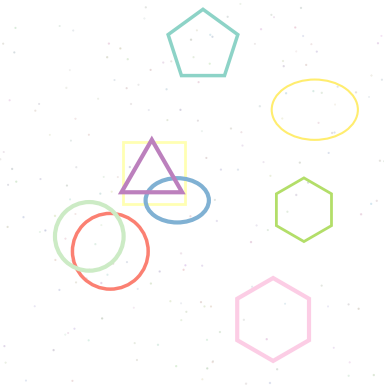[{"shape": "pentagon", "thickness": 2.5, "radius": 0.48, "center": [0.527, 0.881]}, {"shape": "square", "thickness": 2, "radius": 0.4, "center": [0.4, 0.552]}, {"shape": "circle", "thickness": 2.5, "radius": 0.49, "center": [0.287, 0.347]}, {"shape": "oval", "thickness": 3, "radius": 0.41, "center": [0.46, 0.48]}, {"shape": "hexagon", "thickness": 2, "radius": 0.41, "center": [0.789, 0.455]}, {"shape": "hexagon", "thickness": 3, "radius": 0.54, "center": [0.709, 0.17]}, {"shape": "triangle", "thickness": 3, "radius": 0.45, "center": [0.394, 0.546]}, {"shape": "circle", "thickness": 3, "radius": 0.45, "center": [0.232, 0.386]}, {"shape": "oval", "thickness": 1.5, "radius": 0.56, "center": [0.818, 0.715]}]